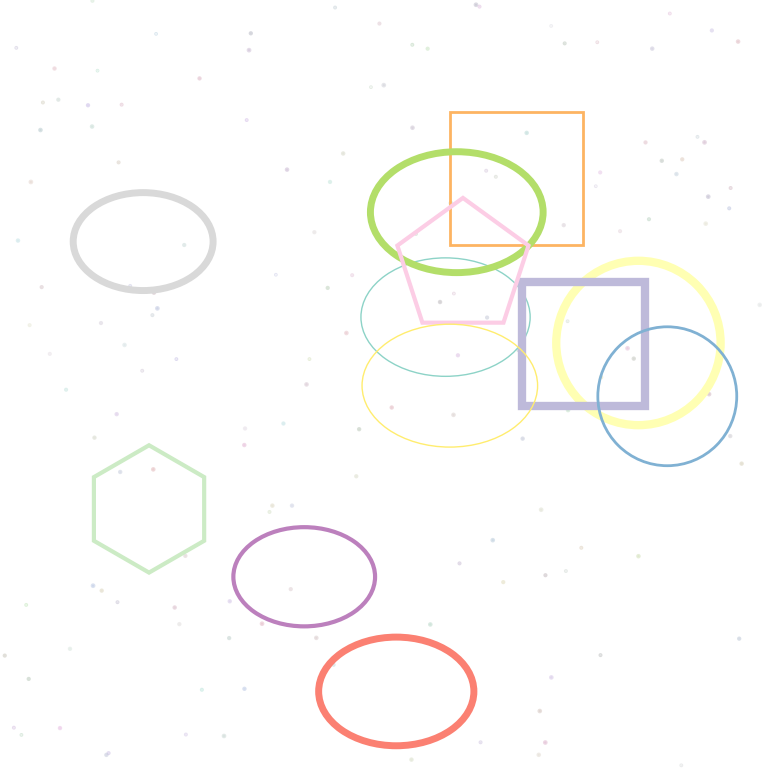[{"shape": "oval", "thickness": 0.5, "radius": 0.55, "center": [0.579, 0.588]}, {"shape": "circle", "thickness": 3, "radius": 0.53, "center": [0.829, 0.555]}, {"shape": "square", "thickness": 3, "radius": 0.4, "center": [0.758, 0.553]}, {"shape": "oval", "thickness": 2.5, "radius": 0.5, "center": [0.515, 0.102]}, {"shape": "circle", "thickness": 1, "radius": 0.45, "center": [0.867, 0.485]}, {"shape": "square", "thickness": 1, "radius": 0.43, "center": [0.671, 0.768]}, {"shape": "oval", "thickness": 2.5, "radius": 0.56, "center": [0.593, 0.724]}, {"shape": "pentagon", "thickness": 1.5, "radius": 0.45, "center": [0.601, 0.653]}, {"shape": "oval", "thickness": 2.5, "radius": 0.45, "center": [0.186, 0.686]}, {"shape": "oval", "thickness": 1.5, "radius": 0.46, "center": [0.395, 0.251]}, {"shape": "hexagon", "thickness": 1.5, "radius": 0.41, "center": [0.194, 0.339]}, {"shape": "oval", "thickness": 0.5, "radius": 0.57, "center": [0.584, 0.499]}]